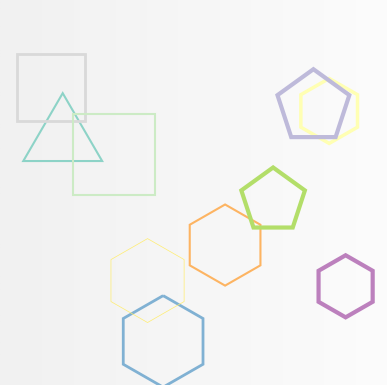[{"shape": "triangle", "thickness": 1.5, "radius": 0.59, "center": [0.162, 0.64]}, {"shape": "hexagon", "thickness": 2.5, "radius": 0.42, "center": [0.849, 0.712]}, {"shape": "pentagon", "thickness": 3, "radius": 0.49, "center": [0.809, 0.723]}, {"shape": "hexagon", "thickness": 2, "radius": 0.59, "center": [0.421, 0.113]}, {"shape": "hexagon", "thickness": 1.5, "radius": 0.53, "center": [0.581, 0.364]}, {"shape": "pentagon", "thickness": 3, "radius": 0.43, "center": [0.705, 0.479]}, {"shape": "square", "thickness": 2, "radius": 0.43, "center": [0.131, 0.772]}, {"shape": "hexagon", "thickness": 3, "radius": 0.4, "center": [0.892, 0.256]}, {"shape": "square", "thickness": 1.5, "radius": 0.53, "center": [0.294, 0.598]}, {"shape": "hexagon", "thickness": 0.5, "radius": 0.55, "center": [0.381, 0.271]}]